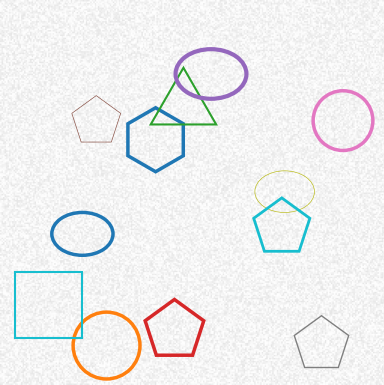[{"shape": "hexagon", "thickness": 2.5, "radius": 0.42, "center": [0.404, 0.637]}, {"shape": "oval", "thickness": 2.5, "radius": 0.4, "center": [0.214, 0.393]}, {"shape": "circle", "thickness": 2.5, "radius": 0.43, "center": [0.277, 0.102]}, {"shape": "triangle", "thickness": 1.5, "radius": 0.49, "center": [0.476, 0.726]}, {"shape": "pentagon", "thickness": 2.5, "radius": 0.4, "center": [0.453, 0.142]}, {"shape": "oval", "thickness": 3, "radius": 0.46, "center": [0.548, 0.808]}, {"shape": "pentagon", "thickness": 0.5, "radius": 0.33, "center": [0.25, 0.685]}, {"shape": "circle", "thickness": 2.5, "radius": 0.39, "center": [0.891, 0.687]}, {"shape": "pentagon", "thickness": 1, "radius": 0.37, "center": [0.835, 0.106]}, {"shape": "oval", "thickness": 0.5, "radius": 0.39, "center": [0.739, 0.502]}, {"shape": "square", "thickness": 1.5, "radius": 0.43, "center": [0.127, 0.207]}, {"shape": "pentagon", "thickness": 2, "radius": 0.38, "center": [0.732, 0.409]}]